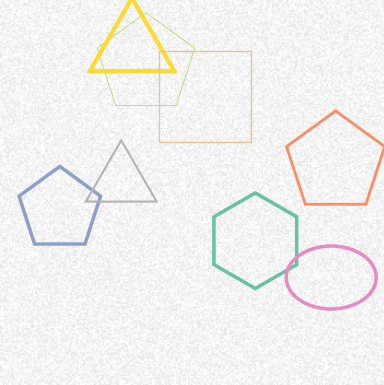[{"shape": "hexagon", "thickness": 2.5, "radius": 0.62, "center": [0.663, 0.375]}, {"shape": "pentagon", "thickness": 2, "radius": 0.67, "center": [0.872, 0.578]}, {"shape": "pentagon", "thickness": 2.5, "radius": 0.56, "center": [0.155, 0.456]}, {"shape": "oval", "thickness": 2.5, "radius": 0.58, "center": [0.86, 0.279]}, {"shape": "pentagon", "thickness": 0.5, "radius": 0.67, "center": [0.379, 0.834]}, {"shape": "triangle", "thickness": 3, "radius": 0.63, "center": [0.343, 0.879]}, {"shape": "square", "thickness": 1, "radius": 0.6, "center": [0.532, 0.749]}, {"shape": "triangle", "thickness": 1.5, "radius": 0.53, "center": [0.315, 0.529]}]